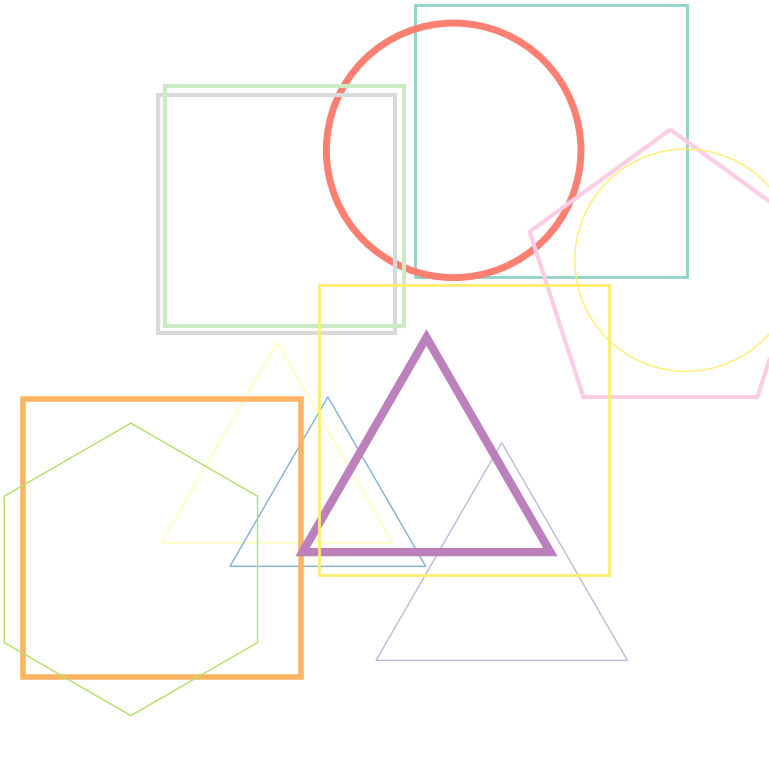[{"shape": "square", "thickness": 1, "radius": 0.88, "center": [0.715, 0.817]}, {"shape": "triangle", "thickness": 0.5, "radius": 0.87, "center": [0.36, 0.382]}, {"shape": "triangle", "thickness": 0.5, "radius": 0.94, "center": [0.652, 0.237]}, {"shape": "circle", "thickness": 2.5, "radius": 0.83, "center": [0.589, 0.805]}, {"shape": "triangle", "thickness": 0.5, "radius": 0.73, "center": [0.426, 0.338]}, {"shape": "square", "thickness": 2, "radius": 0.9, "center": [0.21, 0.302]}, {"shape": "hexagon", "thickness": 0.5, "radius": 0.95, "center": [0.17, 0.261]}, {"shape": "pentagon", "thickness": 1.5, "radius": 0.96, "center": [0.871, 0.64]}, {"shape": "square", "thickness": 1.5, "radius": 0.77, "center": [0.359, 0.722]}, {"shape": "triangle", "thickness": 3, "radius": 0.93, "center": [0.554, 0.376]}, {"shape": "square", "thickness": 1.5, "radius": 0.78, "center": [0.37, 0.733]}, {"shape": "square", "thickness": 1, "radius": 0.94, "center": [0.603, 0.441]}, {"shape": "circle", "thickness": 0.5, "radius": 0.72, "center": [0.891, 0.662]}]